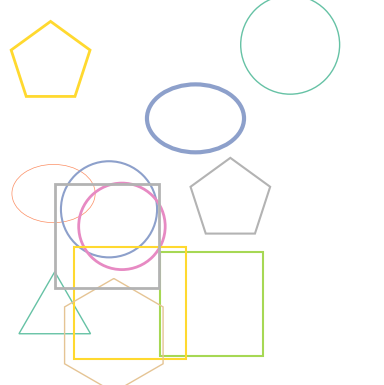[{"shape": "circle", "thickness": 1, "radius": 0.64, "center": [0.754, 0.884]}, {"shape": "triangle", "thickness": 1, "radius": 0.54, "center": [0.142, 0.187]}, {"shape": "oval", "thickness": 0.5, "radius": 0.54, "center": [0.139, 0.497]}, {"shape": "oval", "thickness": 3, "radius": 0.63, "center": [0.508, 0.693]}, {"shape": "circle", "thickness": 1.5, "radius": 0.62, "center": [0.283, 0.456]}, {"shape": "circle", "thickness": 2, "radius": 0.56, "center": [0.317, 0.412]}, {"shape": "square", "thickness": 1.5, "radius": 0.67, "center": [0.549, 0.211]}, {"shape": "square", "thickness": 1.5, "radius": 0.73, "center": [0.338, 0.213]}, {"shape": "pentagon", "thickness": 2, "radius": 0.54, "center": [0.131, 0.837]}, {"shape": "hexagon", "thickness": 1, "radius": 0.74, "center": [0.296, 0.129]}, {"shape": "pentagon", "thickness": 1.5, "radius": 0.54, "center": [0.598, 0.481]}, {"shape": "square", "thickness": 2, "radius": 0.68, "center": [0.278, 0.388]}]